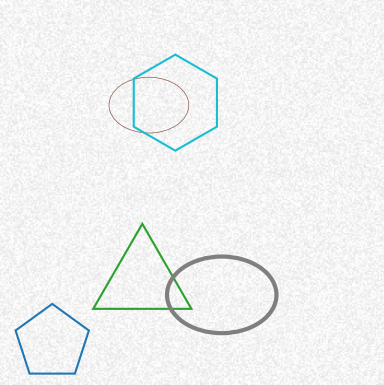[{"shape": "pentagon", "thickness": 1.5, "radius": 0.5, "center": [0.136, 0.111]}, {"shape": "triangle", "thickness": 1.5, "radius": 0.74, "center": [0.37, 0.271]}, {"shape": "oval", "thickness": 0.5, "radius": 0.52, "center": [0.387, 0.727]}, {"shape": "oval", "thickness": 3, "radius": 0.71, "center": [0.576, 0.234]}, {"shape": "hexagon", "thickness": 1.5, "radius": 0.62, "center": [0.455, 0.733]}]